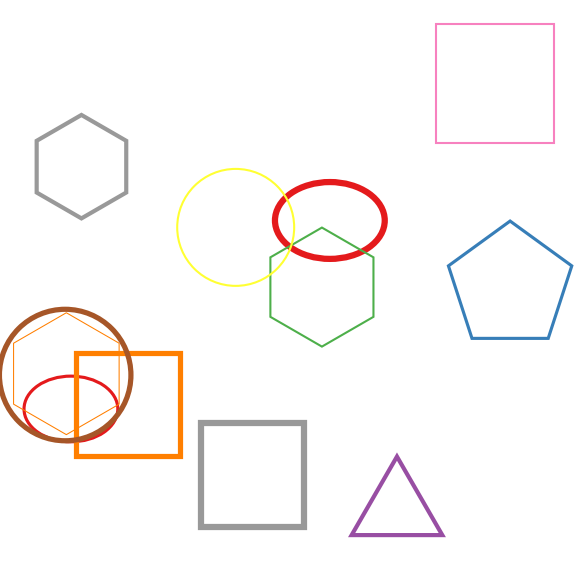[{"shape": "oval", "thickness": 3, "radius": 0.48, "center": [0.571, 0.617]}, {"shape": "oval", "thickness": 1.5, "radius": 0.41, "center": [0.123, 0.291]}, {"shape": "pentagon", "thickness": 1.5, "radius": 0.56, "center": [0.883, 0.504]}, {"shape": "hexagon", "thickness": 1, "radius": 0.52, "center": [0.557, 0.502]}, {"shape": "triangle", "thickness": 2, "radius": 0.45, "center": [0.687, 0.118]}, {"shape": "square", "thickness": 2.5, "radius": 0.45, "center": [0.222, 0.299]}, {"shape": "hexagon", "thickness": 0.5, "radius": 0.53, "center": [0.115, 0.352]}, {"shape": "circle", "thickness": 1, "radius": 0.51, "center": [0.408, 0.605]}, {"shape": "circle", "thickness": 2.5, "radius": 0.57, "center": [0.113, 0.35]}, {"shape": "square", "thickness": 1, "radius": 0.51, "center": [0.857, 0.855]}, {"shape": "square", "thickness": 3, "radius": 0.45, "center": [0.438, 0.176]}, {"shape": "hexagon", "thickness": 2, "radius": 0.45, "center": [0.141, 0.711]}]